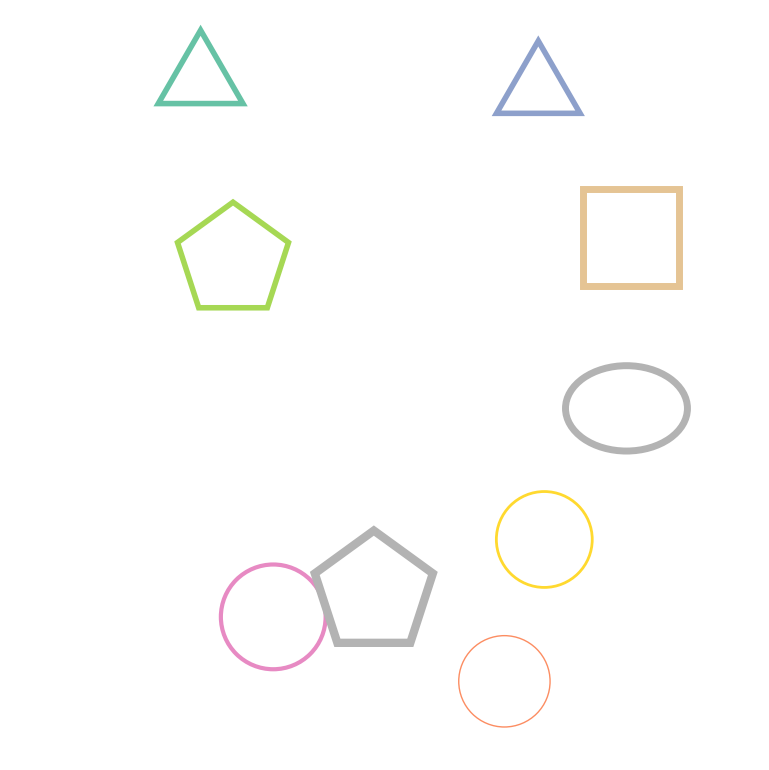[{"shape": "triangle", "thickness": 2, "radius": 0.32, "center": [0.261, 0.897]}, {"shape": "circle", "thickness": 0.5, "radius": 0.3, "center": [0.655, 0.115]}, {"shape": "triangle", "thickness": 2, "radius": 0.31, "center": [0.699, 0.884]}, {"shape": "circle", "thickness": 1.5, "radius": 0.34, "center": [0.355, 0.199]}, {"shape": "pentagon", "thickness": 2, "radius": 0.38, "center": [0.303, 0.662]}, {"shape": "circle", "thickness": 1, "radius": 0.31, "center": [0.707, 0.299]}, {"shape": "square", "thickness": 2.5, "radius": 0.31, "center": [0.82, 0.691]}, {"shape": "pentagon", "thickness": 3, "radius": 0.4, "center": [0.485, 0.23]}, {"shape": "oval", "thickness": 2.5, "radius": 0.4, "center": [0.814, 0.47]}]